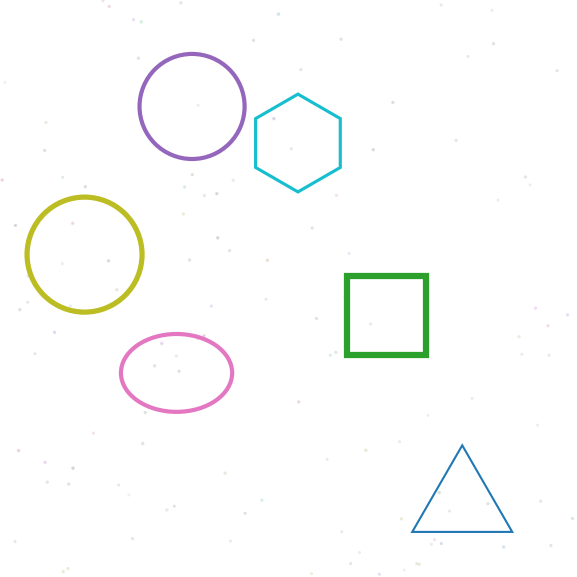[{"shape": "triangle", "thickness": 1, "radius": 0.5, "center": [0.8, 0.128]}, {"shape": "square", "thickness": 3, "radius": 0.34, "center": [0.67, 0.453]}, {"shape": "circle", "thickness": 2, "radius": 0.45, "center": [0.333, 0.815]}, {"shape": "oval", "thickness": 2, "radius": 0.48, "center": [0.306, 0.353]}, {"shape": "circle", "thickness": 2.5, "radius": 0.5, "center": [0.146, 0.558]}, {"shape": "hexagon", "thickness": 1.5, "radius": 0.42, "center": [0.516, 0.751]}]